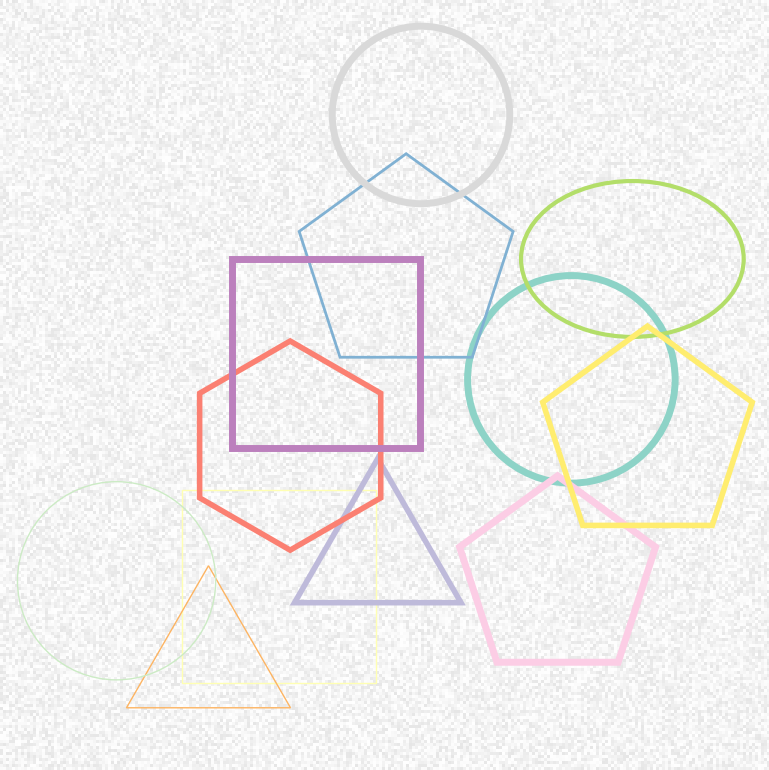[{"shape": "circle", "thickness": 2.5, "radius": 0.67, "center": [0.742, 0.507]}, {"shape": "square", "thickness": 0.5, "radius": 0.63, "center": [0.362, 0.238]}, {"shape": "triangle", "thickness": 2, "radius": 0.62, "center": [0.491, 0.28]}, {"shape": "hexagon", "thickness": 2, "radius": 0.68, "center": [0.377, 0.421]}, {"shape": "pentagon", "thickness": 1, "radius": 0.73, "center": [0.527, 0.654]}, {"shape": "triangle", "thickness": 0.5, "radius": 0.61, "center": [0.271, 0.142]}, {"shape": "oval", "thickness": 1.5, "radius": 0.72, "center": [0.821, 0.664]}, {"shape": "pentagon", "thickness": 2.5, "radius": 0.67, "center": [0.724, 0.248]}, {"shape": "circle", "thickness": 2.5, "radius": 0.58, "center": [0.547, 0.851]}, {"shape": "square", "thickness": 2.5, "radius": 0.61, "center": [0.424, 0.541]}, {"shape": "circle", "thickness": 0.5, "radius": 0.64, "center": [0.151, 0.246]}, {"shape": "pentagon", "thickness": 2, "radius": 0.72, "center": [0.841, 0.433]}]